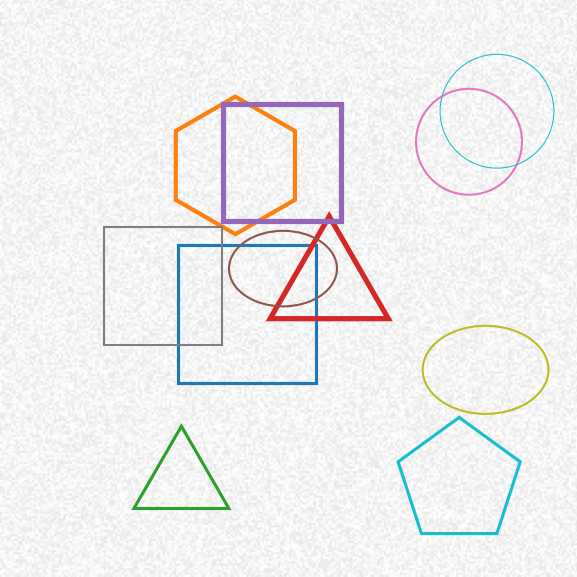[{"shape": "square", "thickness": 1.5, "radius": 0.6, "center": [0.428, 0.456]}, {"shape": "hexagon", "thickness": 2, "radius": 0.6, "center": [0.408, 0.713]}, {"shape": "triangle", "thickness": 1.5, "radius": 0.47, "center": [0.314, 0.166]}, {"shape": "triangle", "thickness": 2.5, "radius": 0.59, "center": [0.57, 0.506]}, {"shape": "square", "thickness": 2.5, "radius": 0.51, "center": [0.489, 0.718]}, {"shape": "oval", "thickness": 1, "radius": 0.47, "center": [0.49, 0.534]}, {"shape": "circle", "thickness": 1, "radius": 0.46, "center": [0.812, 0.754]}, {"shape": "square", "thickness": 1, "radius": 0.51, "center": [0.282, 0.504]}, {"shape": "oval", "thickness": 1, "radius": 0.54, "center": [0.841, 0.359]}, {"shape": "pentagon", "thickness": 1.5, "radius": 0.56, "center": [0.795, 0.165]}, {"shape": "circle", "thickness": 0.5, "radius": 0.49, "center": [0.861, 0.807]}]